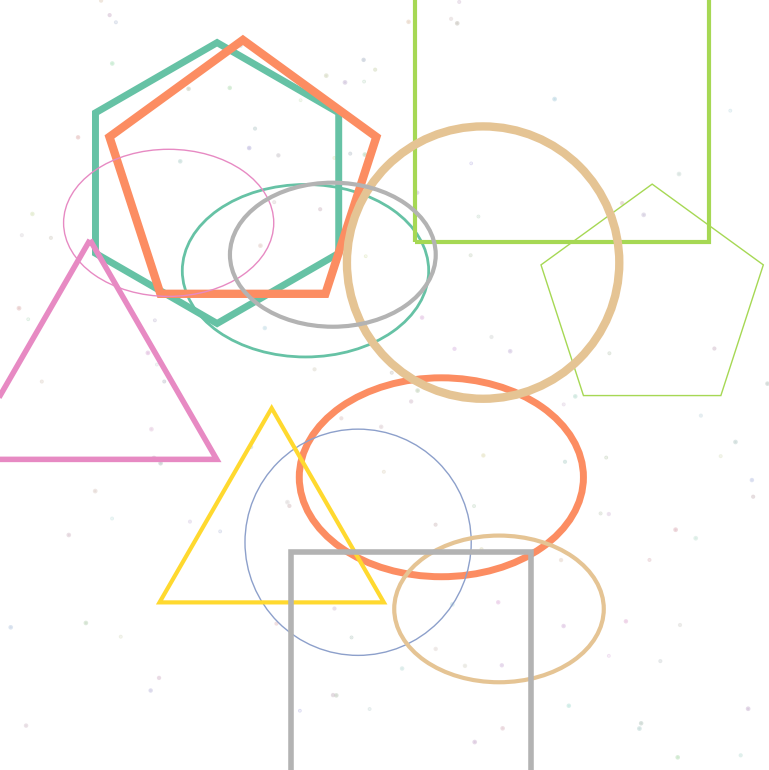[{"shape": "hexagon", "thickness": 2.5, "radius": 0.91, "center": [0.282, 0.762]}, {"shape": "oval", "thickness": 1, "radius": 0.8, "center": [0.397, 0.648]}, {"shape": "pentagon", "thickness": 3, "radius": 0.91, "center": [0.315, 0.766]}, {"shape": "oval", "thickness": 2.5, "radius": 0.92, "center": [0.573, 0.38]}, {"shape": "circle", "thickness": 0.5, "radius": 0.73, "center": [0.465, 0.296]}, {"shape": "triangle", "thickness": 2, "radius": 0.95, "center": [0.117, 0.498]}, {"shape": "oval", "thickness": 0.5, "radius": 0.68, "center": [0.219, 0.711]}, {"shape": "pentagon", "thickness": 0.5, "radius": 0.76, "center": [0.847, 0.609]}, {"shape": "square", "thickness": 1.5, "radius": 0.95, "center": [0.73, 0.877]}, {"shape": "triangle", "thickness": 1.5, "radius": 0.84, "center": [0.353, 0.302]}, {"shape": "circle", "thickness": 3, "radius": 0.88, "center": [0.627, 0.659]}, {"shape": "oval", "thickness": 1.5, "radius": 0.68, "center": [0.648, 0.209]}, {"shape": "square", "thickness": 2, "radius": 0.78, "center": [0.534, 0.127]}, {"shape": "oval", "thickness": 1.5, "radius": 0.67, "center": [0.432, 0.669]}]